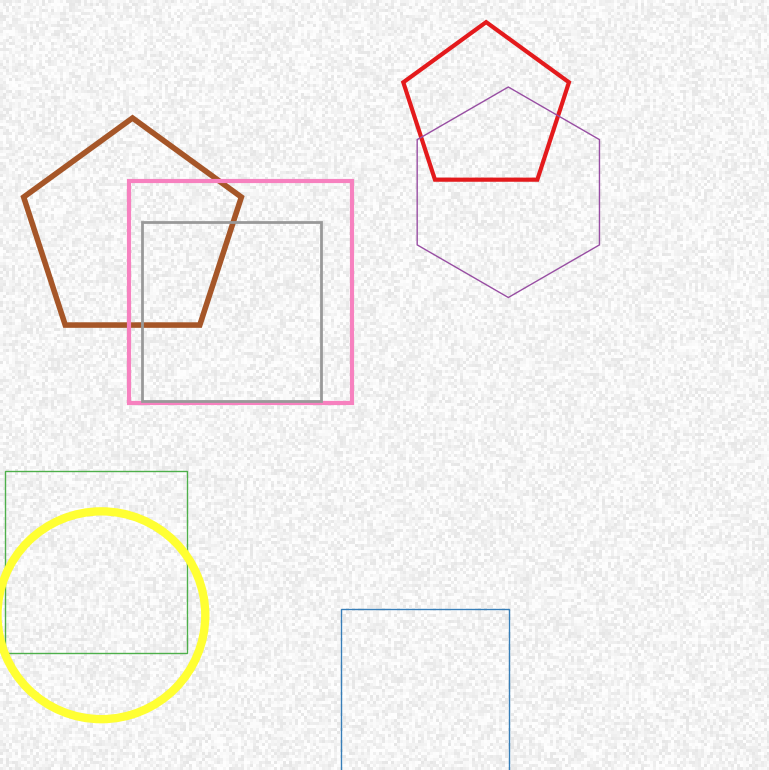[{"shape": "pentagon", "thickness": 1.5, "radius": 0.57, "center": [0.631, 0.858]}, {"shape": "square", "thickness": 0.5, "radius": 0.55, "center": [0.552, 0.1]}, {"shape": "square", "thickness": 0.5, "radius": 0.59, "center": [0.125, 0.27]}, {"shape": "hexagon", "thickness": 0.5, "radius": 0.68, "center": [0.66, 0.75]}, {"shape": "circle", "thickness": 3, "radius": 0.67, "center": [0.132, 0.201]}, {"shape": "pentagon", "thickness": 2, "radius": 0.74, "center": [0.172, 0.698]}, {"shape": "square", "thickness": 1.5, "radius": 0.72, "center": [0.312, 0.62]}, {"shape": "square", "thickness": 1, "radius": 0.58, "center": [0.3, 0.595]}]